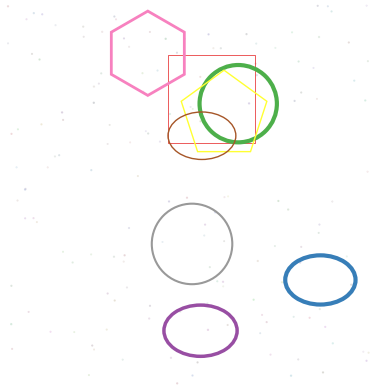[{"shape": "square", "thickness": 0.5, "radius": 0.57, "center": [0.55, 0.743]}, {"shape": "oval", "thickness": 3, "radius": 0.46, "center": [0.832, 0.273]}, {"shape": "circle", "thickness": 3, "radius": 0.5, "center": [0.619, 0.731]}, {"shape": "oval", "thickness": 2.5, "radius": 0.48, "center": [0.521, 0.141]}, {"shape": "pentagon", "thickness": 1, "radius": 0.58, "center": [0.582, 0.701]}, {"shape": "oval", "thickness": 1, "radius": 0.44, "center": [0.524, 0.647]}, {"shape": "hexagon", "thickness": 2, "radius": 0.55, "center": [0.384, 0.862]}, {"shape": "circle", "thickness": 1.5, "radius": 0.52, "center": [0.499, 0.366]}]